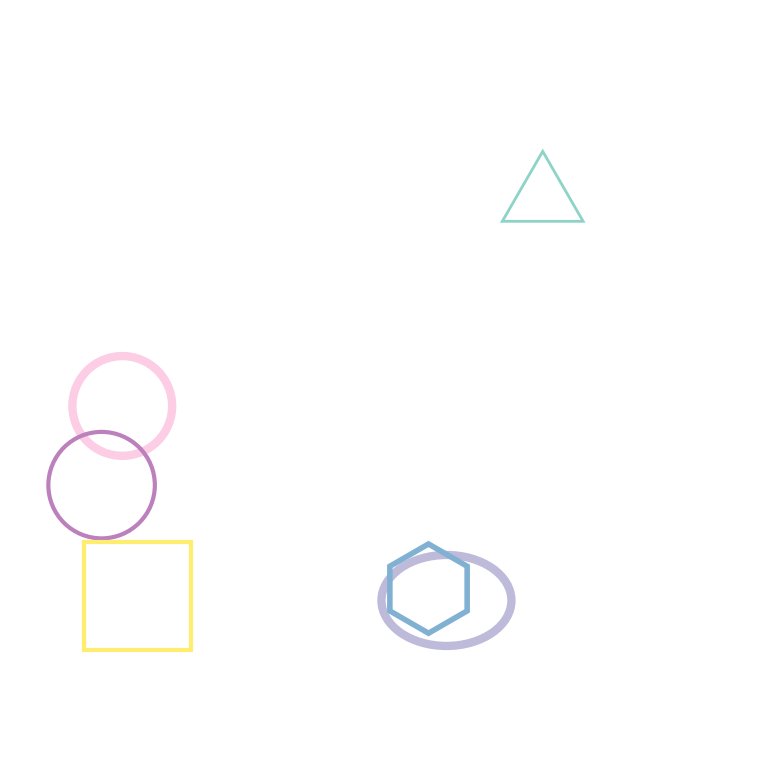[{"shape": "triangle", "thickness": 1, "radius": 0.3, "center": [0.705, 0.743]}, {"shape": "oval", "thickness": 3, "radius": 0.42, "center": [0.58, 0.22]}, {"shape": "hexagon", "thickness": 2, "radius": 0.29, "center": [0.557, 0.236]}, {"shape": "circle", "thickness": 3, "radius": 0.32, "center": [0.159, 0.473]}, {"shape": "circle", "thickness": 1.5, "radius": 0.35, "center": [0.132, 0.37]}, {"shape": "square", "thickness": 1.5, "radius": 0.35, "center": [0.178, 0.226]}]